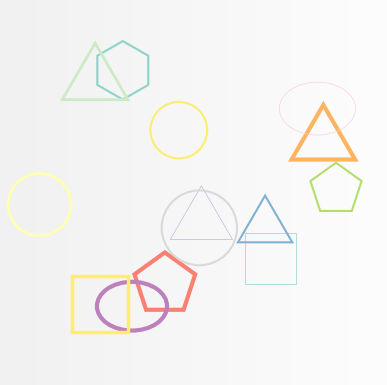[{"shape": "hexagon", "thickness": 1.5, "radius": 0.38, "center": [0.317, 0.817]}, {"shape": "square", "thickness": 0.5, "radius": 0.33, "center": [0.698, 0.328]}, {"shape": "circle", "thickness": 2, "radius": 0.41, "center": [0.102, 0.469]}, {"shape": "triangle", "thickness": 0.5, "radius": 0.46, "center": [0.52, 0.424]}, {"shape": "pentagon", "thickness": 3, "radius": 0.41, "center": [0.425, 0.262]}, {"shape": "triangle", "thickness": 1.5, "radius": 0.4, "center": [0.684, 0.411]}, {"shape": "triangle", "thickness": 3, "radius": 0.47, "center": [0.834, 0.633]}, {"shape": "pentagon", "thickness": 1.5, "radius": 0.35, "center": [0.867, 0.508]}, {"shape": "oval", "thickness": 0.5, "radius": 0.49, "center": [0.819, 0.718]}, {"shape": "circle", "thickness": 1.5, "radius": 0.49, "center": [0.514, 0.408]}, {"shape": "oval", "thickness": 3, "radius": 0.45, "center": [0.341, 0.205]}, {"shape": "triangle", "thickness": 2, "radius": 0.49, "center": [0.245, 0.79]}, {"shape": "square", "thickness": 2.5, "radius": 0.36, "center": [0.257, 0.21]}, {"shape": "circle", "thickness": 1.5, "radius": 0.37, "center": [0.461, 0.662]}]